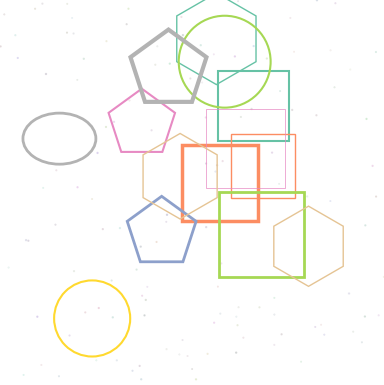[{"shape": "hexagon", "thickness": 1, "radius": 0.59, "center": [0.562, 0.899]}, {"shape": "square", "thickness": 1.5, "radius": 0.46, "center": [0.658, 0.725]}, {"shape": "square", "thickness": 1, "radius": 0.41, "center": [0.683, 0.57]}, {"shape": "square", "thickness": 2.5, "radius": 0.49, "center": [0.572, 0.524]}, {"shape": "pentagon", "thickness": 2, "radius": 0.47, "center": [0.42, 0.396]}, {"shape": "pentagon", "thickness": 1.5, "radius": 0.45, "center": [0.368, 0.679]}, {"shape": "square", "thickness": 0.5, "radius": 0.51, "center": [0.638, 0.614]}, {"shape": "square", "thickness": 2, "radius": 0.55, "center": [0.679, 0.391]}, {"shape": "circle", "thickness": 1.5, "radius": 0.6, "center": [0.584, 0.84]}, {"shape": "circle", "thickness": 1.5, "radius": 0.49, "center": [0.239, 0.173]}, {"shape": "hexagon", "thickness": 1, "radius": 0.52, "center": [0.801, 0.36]}, {"shape": "hexagon", "thickness": 1, "radius": 0.56, "center": [0.468, 0.542]}, {"shape": "pentagon", "thickness": 3, "radius": 0.52, "center": [0.438, 0.819]}, {"shape": "oval", "thickness": 2, "radius": 0.47, "center": [0.154, 0.64]}]